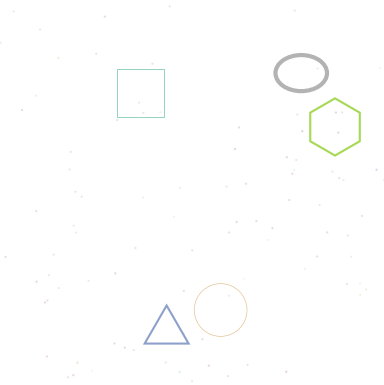[{"shape": "square", "thickness": 0.5, "radius": 0.31, "center": [0.366, 0.758]}, {"shape": "triangle", "thickness": 1.5, "radius": 0.33, "center": [0.433, 0.141]}, {"shape": "hexagon", "thickness": 1.5, "radius": 0.37, "center": [0.87, 0.67]}, {"shape": "circle", "thickness": 0.5, "radius": 0.34, "center": [0.573, 0.195]}, {"shape": "oval", "thickness": 3, "radius": 0.33, "center": [0.782, 0.81]}]